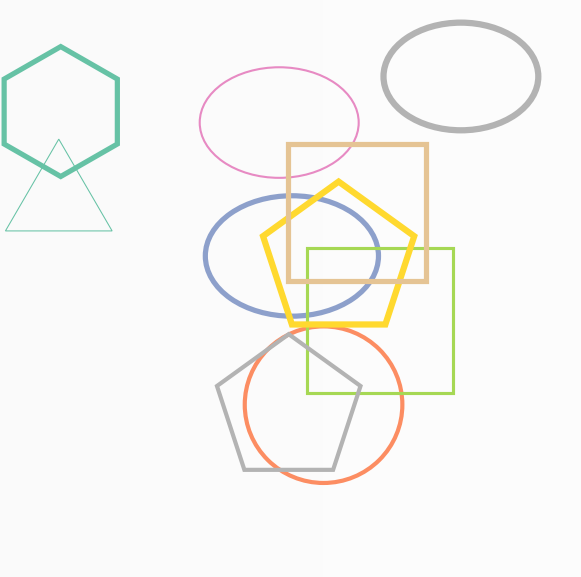[{"shape": "hexagon", "thickness": 2.5, "radius": 0.56, "center": [0.105, 0.806]}, {"shape": "triangle", "thickness": 0.5, "radius": 0.53, "center": [0.101, 0.652]}, {"shape": "circle", "thickness": 2, "radius": 0.68, "center": [0.557, 0.298]}, {"shape": "oval", "thickness": 2.5, "radius": 0.74, "center": [0.502, 0.556]}, {"shape": "oval", "thickness": 1, "radius": 0.68, "center": [0.48, 0.787]}, {"shape": "square", "thickness": 1.5, "radius": 0.63, "center": [0.654, 0.444]}, {"shape": "pentagon", "thickness": 3, "radius": 0.68, "center": [0.583, 0.548]}, {"shape": "square", "thickness": 2.5, "radius": 0.59, "center": [0.615, 0.632]}, {"shape": "pentagon", "thickness": 2, "radius": 0.65, "center": [0.497, 0.291]}, {"shape": "oval", "thickness": 3, "radius": 0.67, "center": [0.793, 0.867]}]